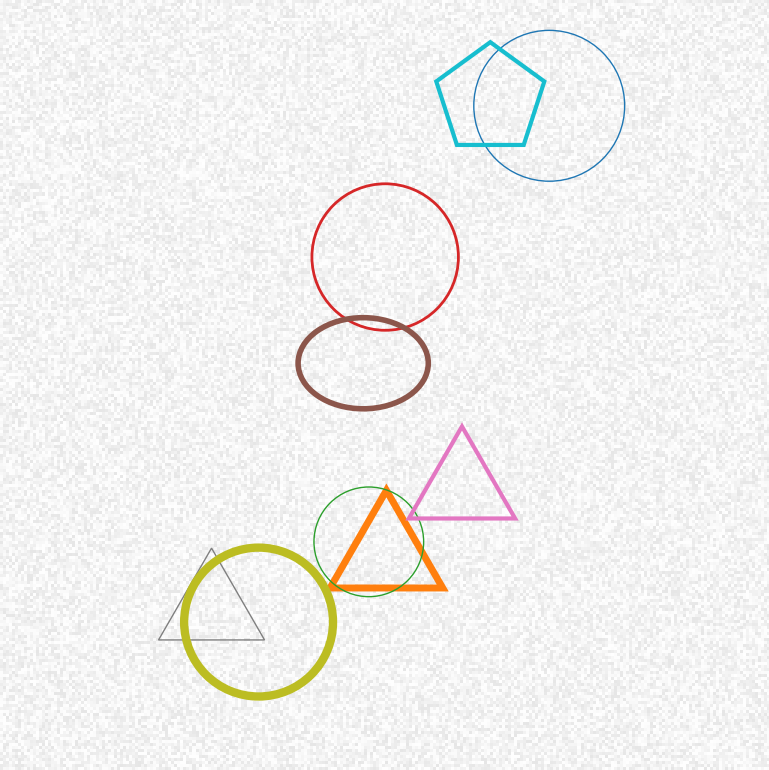[{"shape": "circle", "thickness": 0.5, "radius": 0.49, "center": [0.713, 0.863]}, {"shape": "triangle", "thickness": 2.5, "radius": 0.42, "center": [0.502, 0.279]}, {"shape": "circle", "thickness": 0.5, "radius": 0.36, "center": [0.479, 0.296]}, {"shape": "circle", "thickness": 1, "radius": 0.48, "center": [0.5, 0.666]}, {"shape": "oval", "thickness": 2, "radius": 0.42, "center": [0.472, 0.528]}, {"shape": "triangle", "thickness": 1.5, "radius": 0.4, "center": [0.6, 0.366]}, {"shape": "triangle", "thickness": 0.5, "radius": 0.4, "center": [0.275, 0.209]}, {"shape": "circle", "thickness": 3, "radius": 0.48, "center": [0.336, 0.192]}, {"shape": "pentagon", "thickness": 1.5, "radius": 0.37, "center": [0.637, 0.871]}]